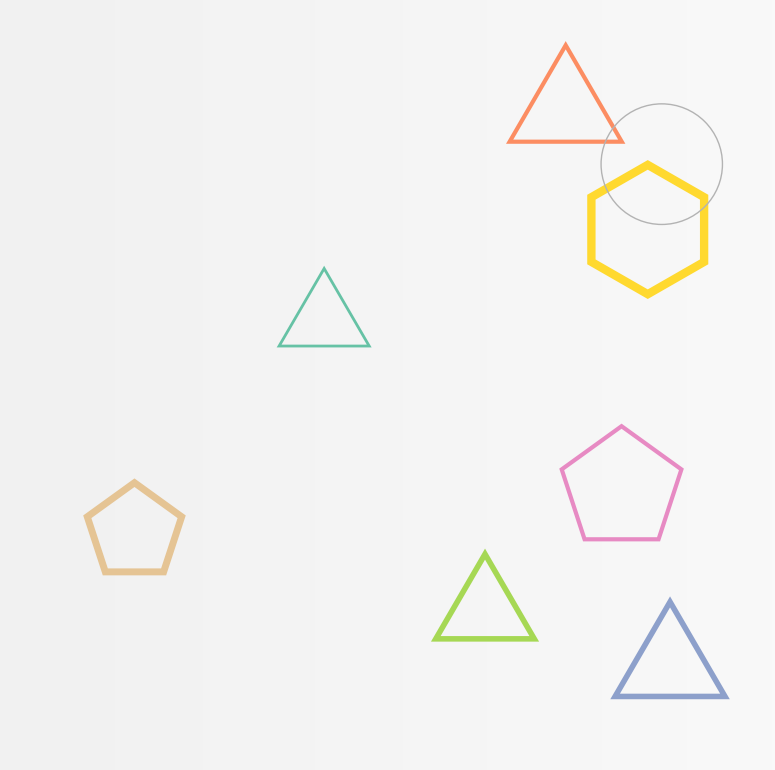[{"shape": "triangle", "thickness": 1, "radius": 0.34, "center": [0.418, 0.584]}, {"shape": "triangle", "thickness": 1.5, "radius": 0.42, "center": [0.73, 0.858]}, {"shape": "triangle", "thickness": 2, "radius": 0.41, "center": [0.865, 0.136]}, {"shape": "pentagon", "thickness": 1.5, "radius": 0.41, "center": [0.802, 0.365]}, {"shape": "triangle", "thickness": 2, "radius": 0.37, "center": [0.626, 0.207]}, {"shape": "hexagon", "thickness": 3, "radius": 0.42, "center": [0.836, 0.702]}, {"shape": "pentagon", "thickness": 2.5, "radius": 0.32, "center": [0.174, 0.309]}, {"shape": "circle", "thickness": 0.5, "radius": 0.39, "center": [0.854, 0.787]}]